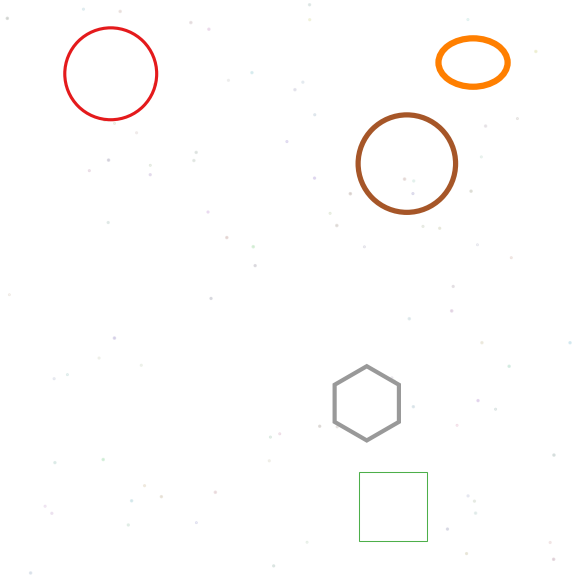[{"shape": "circle", "thickness": 1.5, "radius": 0.4, "center": [0.192, 0.871]}, {"shape": "square", "thickness": 0.5, "radius": 0.3, "center": [0.68, 0.122]}, {"shape": "oval", "thickness": 3, "radius": 0.3, "center": [0.819, 0.891]}, {"shape": "circle", "thickness": 2.5, "radius": 0.42, "center": [0.705, 0.716]}, {"shape": "hexagon", "thickness": 2, "radius": 0.32, "center": [0.635, 0.301]}]